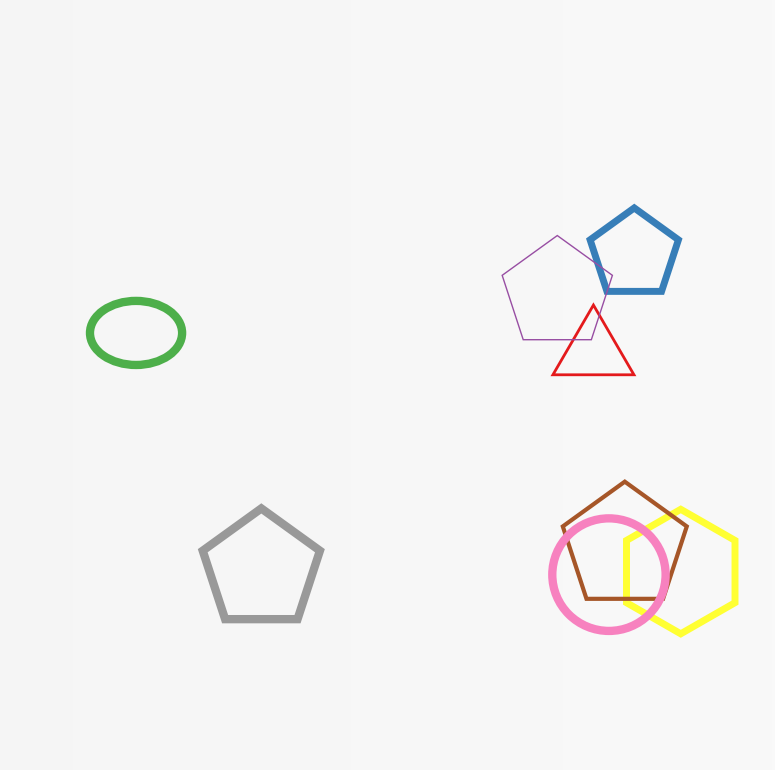[{"shape": "triangle", "thickness": 1, "radius": 0.3, "center": [0.766, 0.543]}, {"shape": "pentagon", "thickness": 2.5, "radius": 0.3, "center": [0.818, 0.67]}, {"shape": "oval", "thickness": 3, "radius": 0.3, "center": [0.176, 0.568]}, {"shape": "pentagon", "thickness": 0.5, "radius": 0.37, "center": [0.719, 0.619]}, {"shape": "hexagon", "thickness": 2.5, "radius": 0.4, "center": [0.878, 0.258]}, {"shape": "pentagon", "thickness": 1.5, "radius": 0.42, "center": [0.806, 0.29]}, {"shape": "circle", "thickness": 3, "radius": 0.37, "center": [0.786, 0.254]}, {"shape": "pentagon", "thickness": 3, "radius": 0.4, "center": [0.337, 0.26]}]